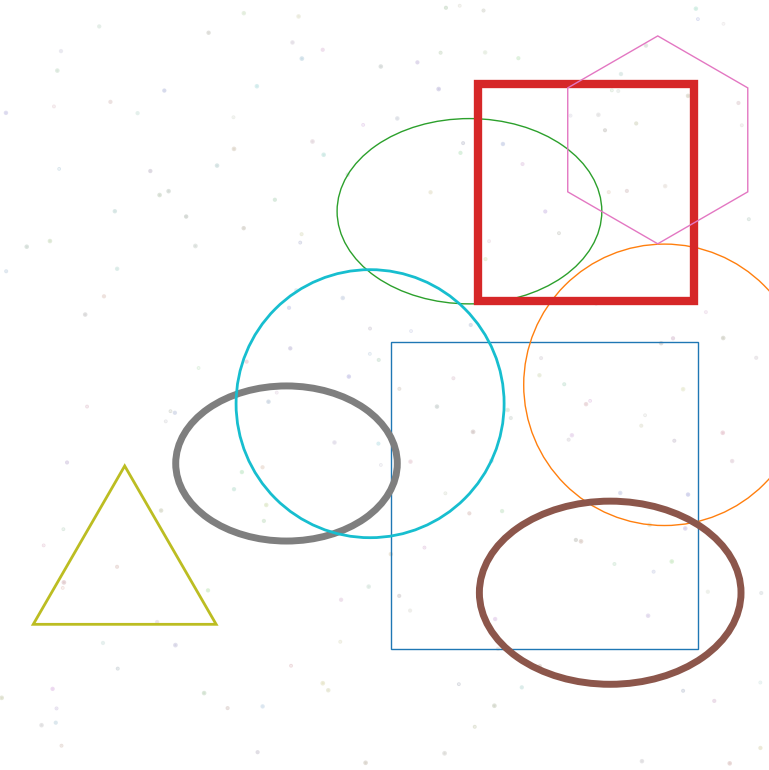[{"shape": "square", "thickness": 0.5, "radius": 1.0, "center": [0.707, 0.357]}, {"shape": "circle", "thickness": 0.5, "radius": 0.91, "center": [0.863, 0.5]}, {"shape": "oval", "thickness": 0.5, "radius": 0.86, "center": [0.61, 0.726]}, {"shape": "square", "thickness": 3, "radius": 0.7, "center": [0.761, 0.75]}, {"shape": "oval", "thickness": 2.5, "radius": 0.85, "center": [0.792, 0.23]}, {"shape": "hexagon", "thickness": 0.5, "radius": 0.67, "center": [0.854, 0.818]}, {"shape": "oval", "thickness": 2.5, "radius": 0.72, "center": [0.372, 0.398]}, {"shape": "triangle", "thickness": 1, "radius": 0.69, "center": [0.162, 0.258]}, {"shape": "circle", "thickness": 1, "radius": 0.87, "center": [0.481, 0.476]}]